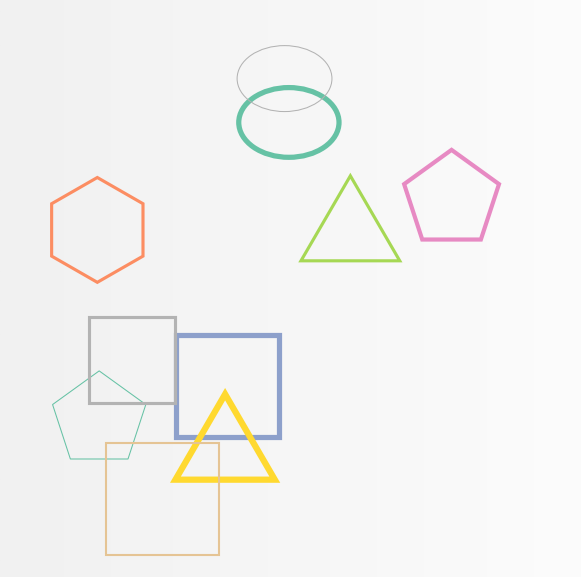[{"shape": "pentagon", "thickness": 0.5, "radius": 0.42, "center": [0.171, 0.273]}, {"shape": "oval", "thickness": 2.5, "radius": 0.43, "center": [0.497, 0.787]}, {"shape": "hexagon", "thickness": 1.5, "radius": 0.45, "center": [0.167, 0.601]}, {"shape": "square", "thickness": 2.5, "radius": 0.44, "center": [0.392, 0.33]}, {"shape": "pentagon", "thickness": 2, "radius": 0.43, "center": [0.777, 0.654]}, {"shape": "triangle", "thickness": 1.5, "radius": 0.49, "center": [0.603, 0.597]}, {"shape": "triangle", "thickness": 3, "radius": 0.49, "center": [0.387, 0.218]}, {"shape": "square", "thickness": 1, "radius": 0.48, "center": [0.28, 0.135]}, {"shape": "square", "thickness": 1.5, "radius": 0.37, "center": [0.227, 0.376]}, {"shape": "oval", "thickness": 0.5, "radius": 0.41, "center": [0.49, 0.863]}]